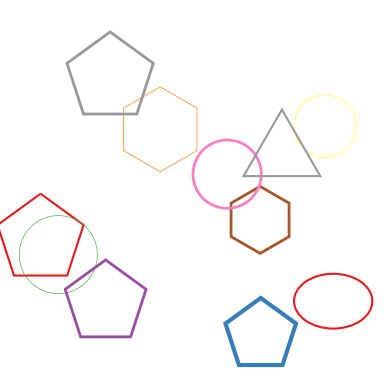[{"shape": "oval", "thickness": 1.5, "radius": 0.51, "center": [0.865, 0.218]}, {"shape": "pentagon", "thickness": 1.5, "radius": 0.59, "center": [0.105, 0.379]}, {"shape": "pentagon", "thickness": 3, "radius": 0.48, "center": [0.677, 0.13]}, {"shape": "circle", "thickness": 0.5, "radius": 0.51, "center": [0.151, 0.339]}, {"shape": "pentagon", "thickness": 2, "radius": 0.55, "center": [0.274, 0.214]}, {"shape": "hexagon", "thickness": 0.5, "radius": 0.55, "center": [0.416, 0.664]}, {"shape": "circle", "thickness": 0.5, "radius": 0.41, "center": [0.844, 0.672]}, {"shape": "hexagon", "thickness": 2, "radius": 0.43, "center": [0.676, 0.429]}, {"shape": "circle", "thickness": 2, "radius": 0.44, "center": [0.59, 0.548]}, {"shape": "triangle", "thickness": 1.5, "radius": 0.58, "center": [0.732, 0.6]}, {"shape": "pentagon", "thickness": 2, "radius": 0.59, "center": [0.286, 0.799]}]